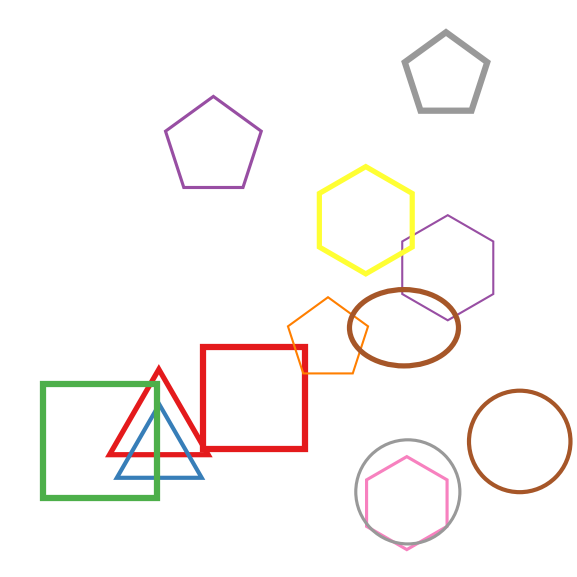[{"shape": "triangle", "thickness": 2.5, "radius": 0.49, "center": [0.275, 0.261]}, {"shape": "square", "thickness": 3, "radius": 0.44, "center": [0.44, 0.31]}, {"shape": "triangle", "thickness": 2, "radius": 0.42, "center": [0.276, 0.214]}, {"shape": "square", "thickness": 3, "radius": 0.49, "center": [0.174, 0.236]}, {"shape": "pentagon", "thickness": 1.5, "radius": 0.44, "center": [0.369, 0.745]}, {"shape": "hexagon", "thickness": 1, "radius": 0.46, "center": [0.775, 0.536]}, {"shape": "pentagon", "thickness": 1, "radius": 0.36, "center": [0.568, 0.412]}, {"shape": "hexagon", "thickness": 2.5, "radius": 0.46, "center": [0.633, 0.618]}, {"shape": "circle", "thickness": 2, "radius": 0.44, "center": [0.9, 0.235]}, {"shape": "oval", "thickness": 2.5, "radius": 0.47, "center": [0.7, 0.432]}, {"shape": "hexagon", "thickness": 1.5, "radius": 0.4, "center": [0.704, 0.128]}, {"shape": "pentagon", "thickness": 3, "radius": 0.38, "center": [0.772, 0.868]}, {"shape": "circle", "thickness": 1.5, "radius": 0.45, "center": [0.706, 0.147]}]